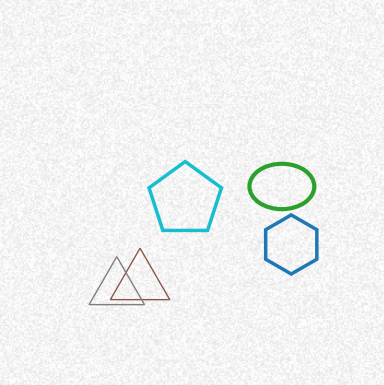[{"shape": "hexagon", "thickness": 2.5, "radius": 0.38, "center": [0.756, 0.365]}, {"shape": "oval", "thickness": 3, "radius": 0.42, "center": [0.732, 0.516]}, {"shape": "triangle", "thickness": 1, "radius": 0.45, "center": [0.364, 0.266]}, {"shape": "triangle", "thickness": 1, "radius": 0.42, "center": [0.303, 0.25]}, {"shape": "pentagon", "thickness": 2.5, "radius": 0.49, "center": [0.481, 0.481]}]